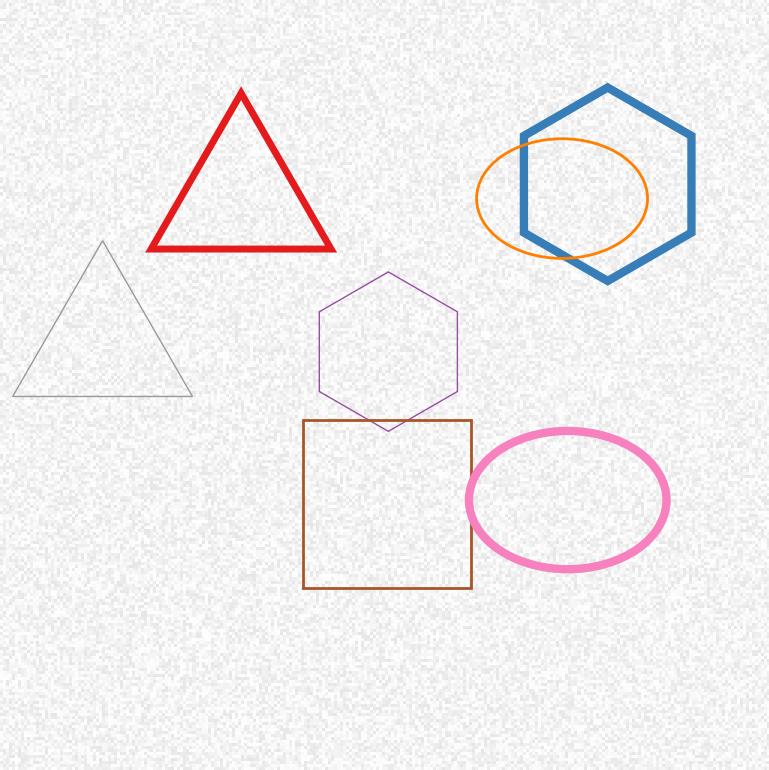[{"shape": "triangle", "thickness": 2.5, "radius": 0.67, "center": [0.313, 0.744]}, {"shape": "hexagon", "thickness": 3, "radius": 0.63, "center": [0.789, 0.761]}, {"shape": "hexagon", "thickness": 0.5, "radius": 0.52, "center": [0.504, 0.543]}, {"shape": "oval", "thickness": 1, "radius": 0.56, "center": [0.73, 0.742]}, {"shape": "square", "thickness": 1, "radius": 0.55, "center": [0.503, 0.346]}, {"shape": "oval", "thickness": 3, "radius": 0.64, "center": [0.737, 0.351]}, {"shape": "triangle", "thickness": 0.5, "radius": 0.67, "center": [0.133, 0.553]}]